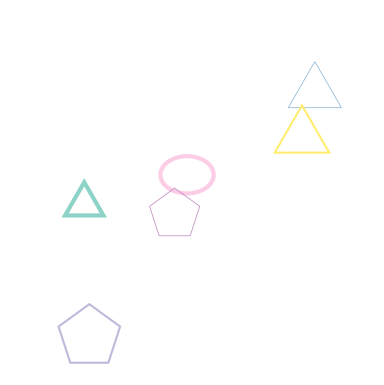[{"shape": "triangle", "thickness": 3, "radius": 0.29, "center": [0.219, 0.469]}, {"shape": "pentagon", "thickness": 1.5, "radius": 0.42, "center": [0.232, 0.126]}, {"shape": "triangle", "thickness": 0.5, "radius": 0.4, "center": [0.818, 0.76]}, {"shape": "oval", "thickness": 3, "radius": 0.35, "center": [0.486, 0.546]}, {"shape": "pentagon", "thickness": 0.5, "radius": 0.34, "center": [0.454, 0.443]}, {"shape": "triangle", "thickness": 1.5, "radius": 0.41, "center": [0.784, 0.644]}]